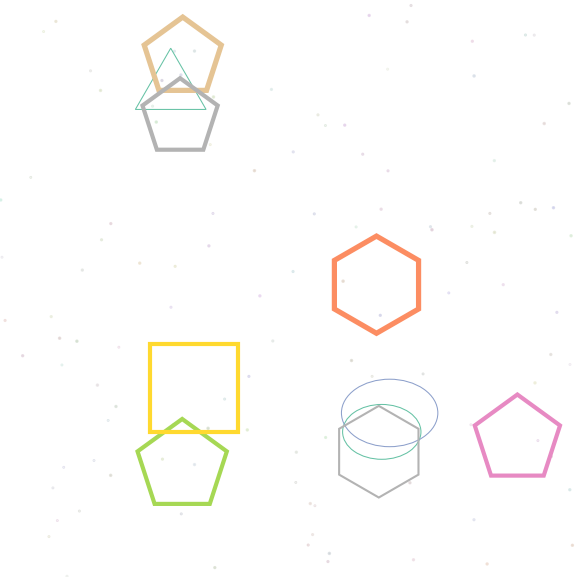[{"shape": "triangle", "thickness": 0.5, "radius": 0.35, "center": [0.296, 0.845]}, {"shape": "oval", "thickness": 0.5, "radius": 0.34, "center": [0.661, 0.251]}, {"shape": "hexagon", "thickness": 2.5, "radius": 0.42, "center": [0.652, 0.506]}, {"shape": "oval", "thickness": 0.5, "radius": 0.42, "center": [0.675, 0.284]}, {"shape": "pentagon", "thickness": 2, "radius": 0.39, "center": [0.896, 0.238]}, {"shape": "pentagon", "thickness": 2, "radius": 0.41, "center": [0.315, 0.192]}, {"shape": "square", "thickness": 2, "radius": 0.38, "center": [0.335, 0.327]}, {"shape": "pentagon", "thickness": 2.5, "radius": 0.35, "center": [0.316, 0.899]}, {"shape": "pentagon", "thickness": 2, "radius": 0.34, "center": [0.312, 0.795]}, {"shape": "hexagon", "thickness": 1, "radius": 0.4, "center": [0.656, 0.217]}]